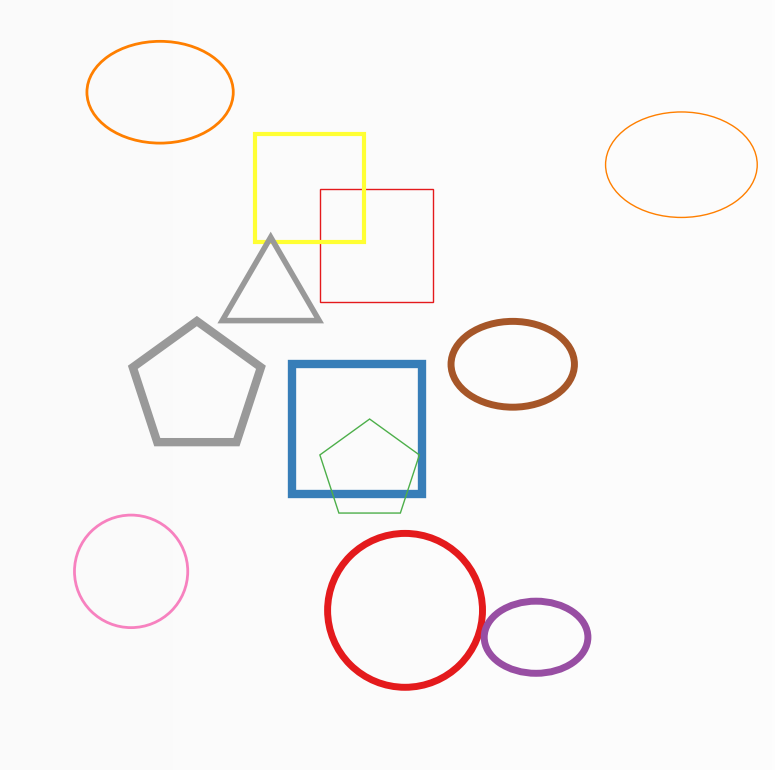[{"shape": "circle", "thickness": 2.5, "radius": 0.5, "center": [0.523, 0.207]}, {"shape": "square", "thickness": 0.5, "radius": 0.37, "center": [0.486, 0.681]}, {"shape": "square", "thickness": 3, "radius": 0.42, "center": [0.461, 0.443]}, {"shape": "pentagon", "thickness": 0.5, "radius": 0.34, "center": [0.477, 0.388]}, {"shape": "oval", "thickness": 2.5, "radius": 0.33, "center": [0.692, 0.172]}, {"shape": "oval", "thickness": 0.5, "radius": 0.49, "center": [0.879, 0.786]}, {"shape": "oval", "thickness": 1, "radius": 0.47, "center": [0.207, 0.88]}, {"shape": "square", "thickness": 1.5, "radius": 0.35, "center": [0.399, 0.756]}, {"shape": "oval", "thickness": 2.5, "radius": 0.4, "center": [0.662, 0.527]}, {"shape": "circle", "thickness": 1, "radius": 0.37, "center": [0.169, 0.258]}, {"shape": "pentagon", "thickness": 3, "radius": 0.43, "center": [0.254, 0.496]}, {"shape": "triangle", "thickness": 2, "radius": 0.36, "center": [0.349, 0.62]}]